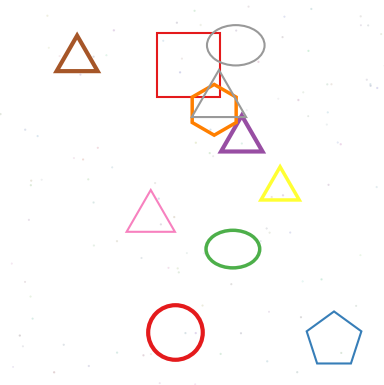[{"shape": "square", "thickness": 1.5, "radius": 0.41, "center": [0.49, 0.832]}, {"shape": "circle", "thickness": 3, "radius": 0.35, "center": [0.456, 0.136]}, {"shape": "pentagon", "thickness": 1.5, "radius": 0.37, "center": [0.868, 0.116]}, {"shape": "oval", "thickness": 2.5, "radius": 0.35, "center": [0.605, 0.353]}, {"shape": "triangle", "thickness": 3, "radius": 0.31, "center": [0.628, 0.638]}, {"shape": "hexagon", "thickness": 2.5, "radius": 0.33, "center": [0.556, 0.715]}, {"shape": "triangle", "thickness": 2.5, "radius": 0.29, "center": [0.728, 0.509]}, {"shape": "triangle", "thickness": 3, "radius": 0.31, "center": [0.2, 0.846]}, {"shape": "triangle", "thickness": 1.5, "radius": 0.36, "center": [0.392, 0.434]}, {"shape": "oval", "thickness": 1.5, "radius": 0.37, "center": [0.612, 0.882]}, {"shape": "triangle", "thickness": 1.5, "radius": 0.41, "center": [0.569, 0.737]}]